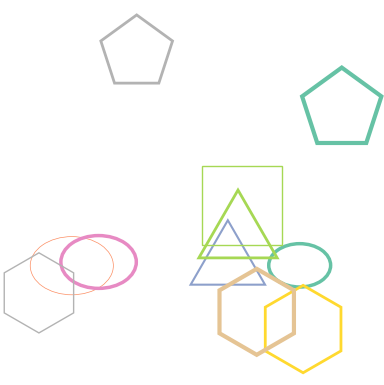[{"shape": "pentagon", "thickness": 3, "radius": 0.54, "center": [0.888, 0.716]}, {"shape": "oval", "thickness": 2.5, "radius": 0.4, "center": [0.778, 0.311]}, {"shape": "oval", "thickness": 0.5, "radius": 0.54, "center": [0.187, 0.31]}, {"shape": "triangle", "thickness": 1.5, "radius": 0.56, "center": [0.592, 0.316]}, {"shape": "oval", "thickness": 2.5, "radius": 0.49, "center": [0.256, 0.32]}, {"shape": "square", "thickness": 1, "radius": 0.51, "center": [0.629, 0.465]}, {"shape": "triangle", "thickness": 2, "radius": 0.59, "center": [0.618, 0.389]}, {"shape": "hexagon", "thickness": 2, "radius": 0.57, "center": [0.787, 0.145]}, {"shape": "hexagon", "thickness": 3, "radius": 0.56, "center": [0.667, 0.19]}, {"shape": "pentagon", "thickness": 2, "radius": 0.49, "center": [0.355, 0.863]}, {"shape": "hexagon", "thickness": 1, "radius": 0.52, "center": [0.101, 0.239]}]